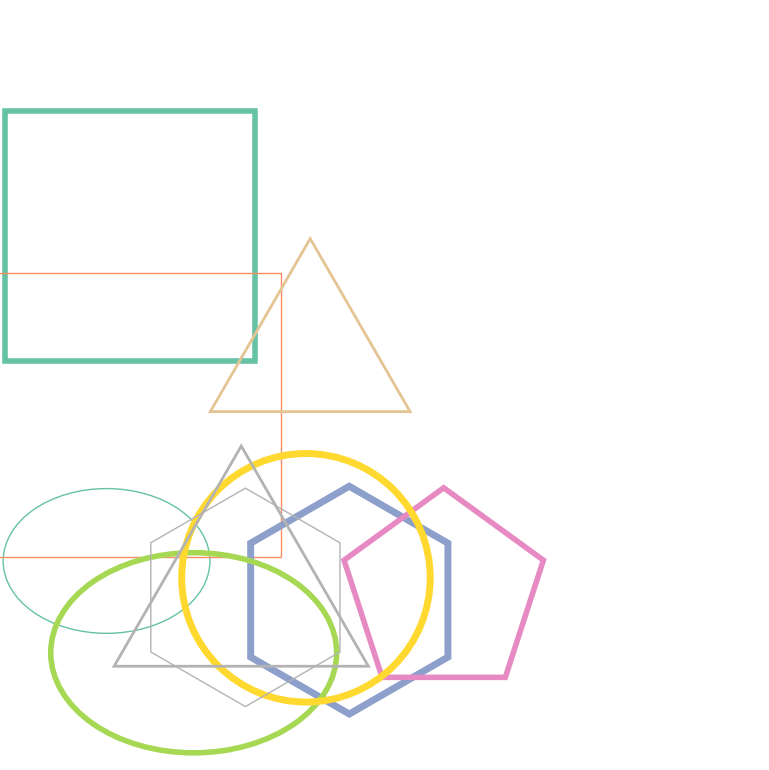[{"shape": "square", "thickness": 2, "radius": 0.81, "center": [0.169, 0.694]}, {"shape": "oval", "thickness": 0.5, "radius": 0.67, "center": [0.138, 0.271]}, {"shape": "square", "thickness": 0.5, "radius": 0.92, "center": [0.18, 0.461]}, {"shape": "hexagon", "thickness": 2.5, "radius": 0.74, "center": [0.454, 0.221]}, {"shape": "pentagon", "thickness": 2, "radius": 0.68, "center": [0.576, 0.23]}, {"shape": "oval", "thickness": 2, "radius": 0.93, "center": [0.252, 0.152]}, {"shape": "circle", "thickness": 2.5, "radius": 0.81, "center": [0.397, 0.25]}, {"shape": "triangle", "thickness": 1, "radius": 0.75, "center": [0.403, 0.54]}, {"shape": "hexagon", "thickness": 0.5, "radius": 0.71, "center": [0.319, 0.224]}, {"shape": "triangle", "thickness": 1, "radius": 0.95, "center": [0.313, 0.23]}]